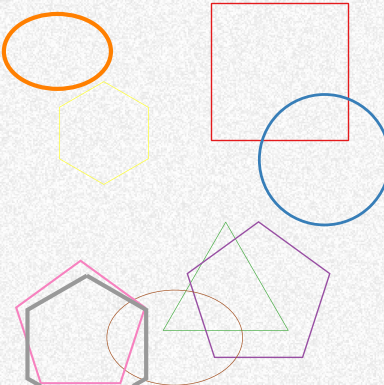[{"shape": "square", "thickness": 1, "radius": 0.89, "center": [0.726, 0.814]}, {"shape": "circle", "thickness": 2, "radius": 0.85, "center": [0.843, 0.585]}, {"shape": "triangle", "thickness": 0.5, "radius": 0.94, "center": [0.586, 0.235]}, {"shape": "pentagon", "thickness": 1, "radius": 0.97, "center": [0.672, 0.229]}, {"shape": "oval", "thickness": 3, "radius": 0.7, "center": [0.149, 0.866]}, {"shape": "hexagon", "thickness": 0.5, "radius": 0.67, "center": [0.27, 0.654]}, {"shape": "oval", "thickness": 0.5, "radius": 0.88, "center": [0.454, 0.123]}, {"shape": "pentagon", "thickness": 1.5, "radius": 0.88, "center": [0.209, 0.147]}, {"shape": "hexagon", "thickness": 3, "radius": 0.89, "center": [0.226, 0.106]}]